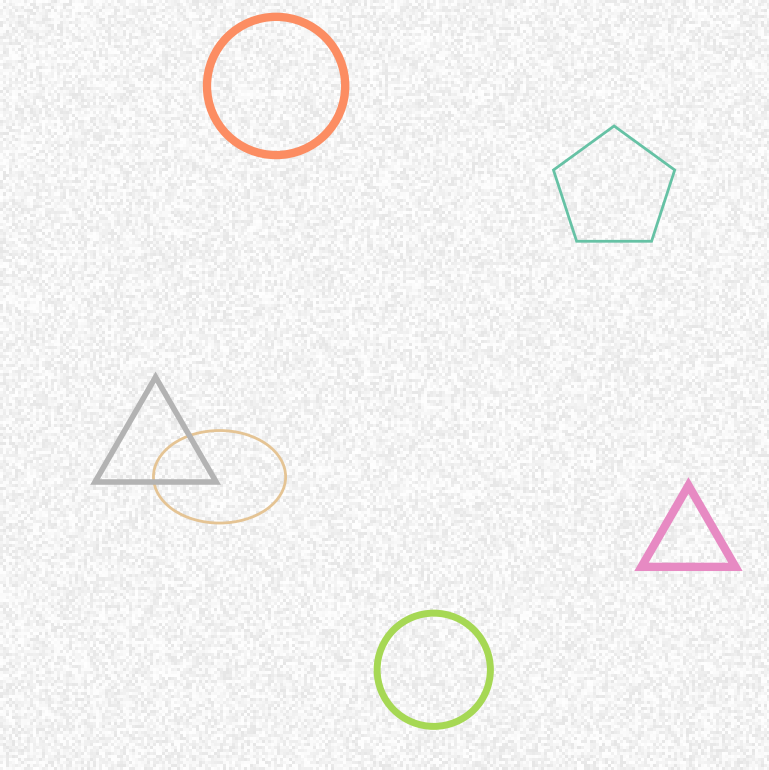[{"shape": "pentagon", "thickness": 1, "radius": 0.41, "center": [0.798, 0.754]}, {"shape": "circle", "thickness": 3, "radius": 0.45, "center": [0.359, 0.888]}, {"shape": "triangle", "thickness": 3, "radius": 0.35, "center": [0.894, 0.299]}, {"shape": "circle", "thickness": 2.5, "radius": 0.37, "center": [0.563, 0.13]}, {"shape": "oval", "thickness": 1, "radius": 0.43, "center": [0.285, 0.381]}, {"shape": "triangle", "thickness": 2, "radius": 0.45, "center": [0.202, 0.419]}]